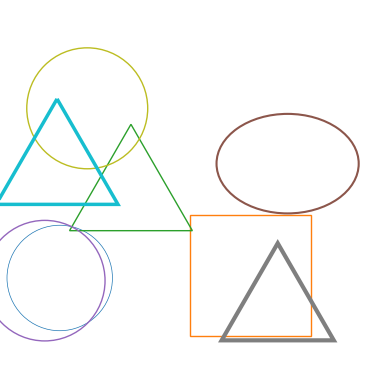[{"shape": "circle", "thickness": 0.5, "radius": 0.68, "center": [0.155, 0.278]}, {"shape": "square", "thickness": 1, "radius": 0.79, "center": [0.651, 0.285]}, {"shape": "triangle", "thickness": 1, "radius": 0.92, "center": [0.34, 0.493]}, {"shape": "circle", "thickness": 1, "radius": 0.78, "center": [0.116, 0.271]}, {"shape": "oval", "thickness": 1.5, "radius": 0.92, "center": [0.747, 0.575]}, {"shape": "triangle", "thickness": 3, "radius": 0.84, "center": [0.721, 0.2]}, {"shape": "circle", "thickness": 1, "radius": 0.79, "center": [0.227, 0.719]}, {"shape": "triangle", "thickness": 2.5, "radius": 0.91, "center": [0.148, 0.56]}]